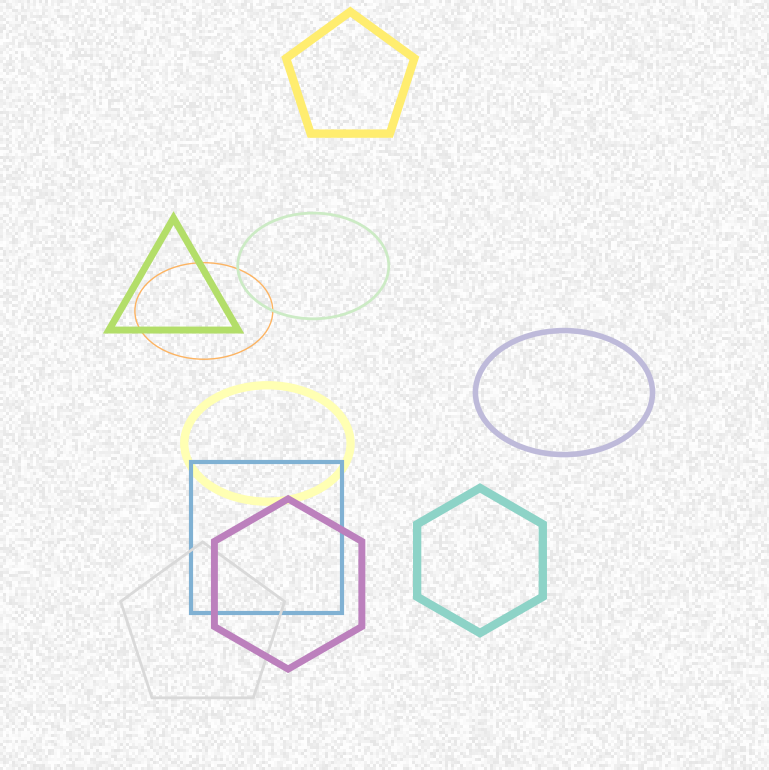[{"shape": "hexagon", "thickness": 3, "radius": 0.47, "center": [0.623, 0.272]}, {"shape": "oval", "thickness": 3, "radius": 0.54, "center": [0.347, 0.424]}, {"shape": "oval", "thickness": 2, "radius": 0.58, "center": [0.732, 0.49]}, {"shape": "square", "thickness": 1.5, "radius": 0.49, "center": [0.346, 0.302]}, {"shape": "oval", "thickness": 0.5, "radius": 0.45, "center": [0.265, 0.596]}, {"shape": "triangle", "thickness": 2.5, "radius": 0.48, "center": [0.225, 0.62]}, {"shape": "pentagon", "thickness": 1, "radius": 0.56, "center": [0.263, 0.184]}, {"shape": "hexagon", "thickness": 2.5, "radius": 0.55, "center": [0.374, 0.242]}, {"shape": "oval", "thickness": 1, "radius": 0.49, "center": [0.407, 0.655]}, {"shape": "pentagon", "thickness": 3, "radius": 0.44, "center": [0.455, 0.897]}]